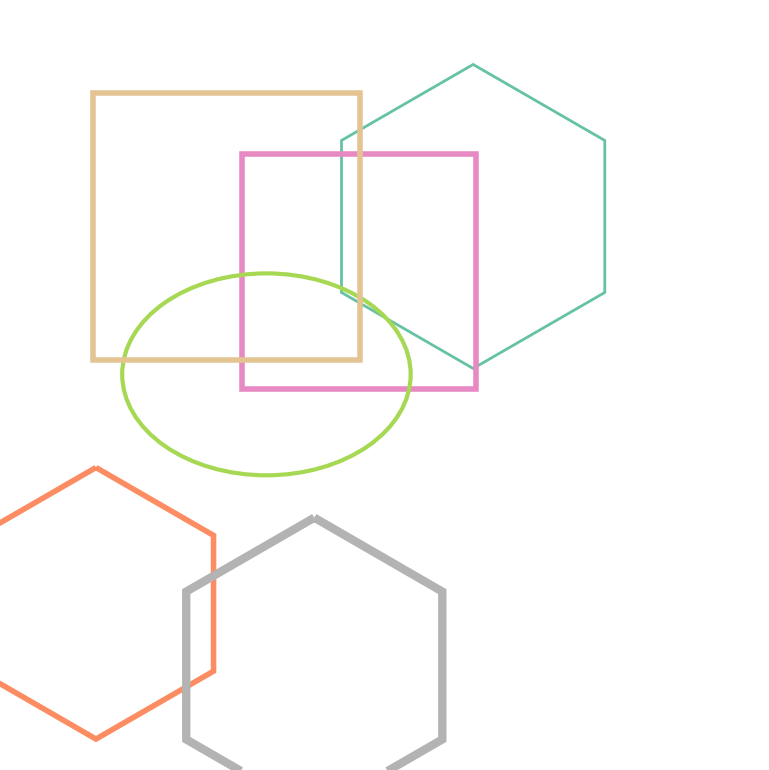[{"shape": "hexagon", "thickness": 1, "radius": 0.99, "center": [0.614, 0.719]}, {"shape": "hexagon", "thickness": 2, "radius": 0.88, "center": [0.125, 0.217]}, {"shape": "square", "thickness": 2, "radius": 0.76, "center": [0.467, 0.647]}, {"shape": "oval", "thickness": 1.5, "radius": 0.94, "center": [0.346, 0.514]}, {"shape": "square", "thickness": 2, "radius": 0.87, "center": [0.294, 0.706]}, {"shape": "hexagon", "thickness": 3, "radius": 0.96, "center": [0.408, 0.136]}]